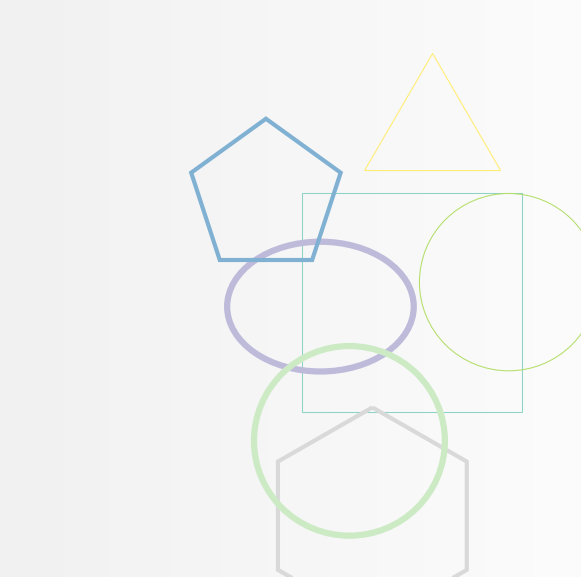[{"shape": "square", "thickness": 0.5, "radius": 0.95, "center": [0.709, 0.475]}, {"shape": "oval", "thickness": 3, "radius": 0.8, "center": [0.551, 0.468]}, {"shape": "pentagon", "thickness": 2, "radius": 0.68, "center": [0.458, 0.658]}, {"shape": "circle", "thickness": 0.5, "radius": 0.77, "center": [0.875, 0.511]}, {"shape": "hexagon", "thickness": 2, "radius": 0.94, "center": [0.641, 0.106]}, {"shape": "circle", "thickness": 3, "radius": 0.82, "center": [0.601, 0.236]}, {"shape": "triangle", "thickness": 0.5, "radius": 0.68, "center": [0.744, 0.771]}]